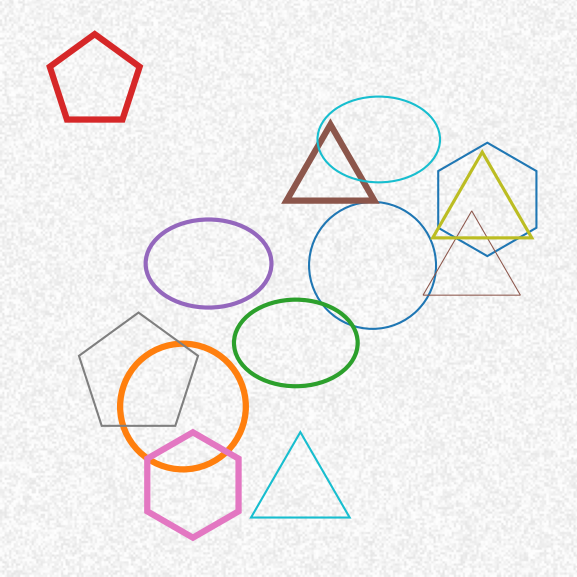[{"shape": "circle", "thickness": 1, "radius": 0.55, "center": [0.645, 0.54]}, {"shape": "hexagon", "thickness": 1, "radius": 0.49, "center": [0.844, 0.654]}, {"shape": "circle", "thickness": 3, "radius": 0.54, "center": [0.317, 0.295]}, {"shape": "oval", "thickness": 2, "radius": 0.54, "center": [0.512, 0.405]}, {"shape": "pentagon", "thickness": 3, "radius": 0.41, "center": [0.164, 0.858]}, {"shape": "oval", "thickness": 2, "radius": 0.54, "center": [0.361, 0.543]}, {"shape": "triangle", "thickness": 3, "radius": 0.44, "center": [0.572, 0.696]}, {"shape": "triangle", "thickness": 0.5, "radius": 0.49, "center": [0.817, 0.537]}, {"shape": "hexagon", "thickness": 3, "radius": 0.46, "center": [0.334, 0.159]}, {"shape": "pentagon", "thickness": 1, "radius": 0.54, "center": [0.24, 0.349]}, {"shape": "triangle", "thickness": 1.5, "radius": 0.5, "center": [0.835, 0.637]}, {"shape": "triangle", "thickness": 1, "radius": 0.49, "center": [0.52, 0.152]}, {"shape": "oval", "thickness": 1, "radius": 0.53, "center": [0.656, 0.758]}]